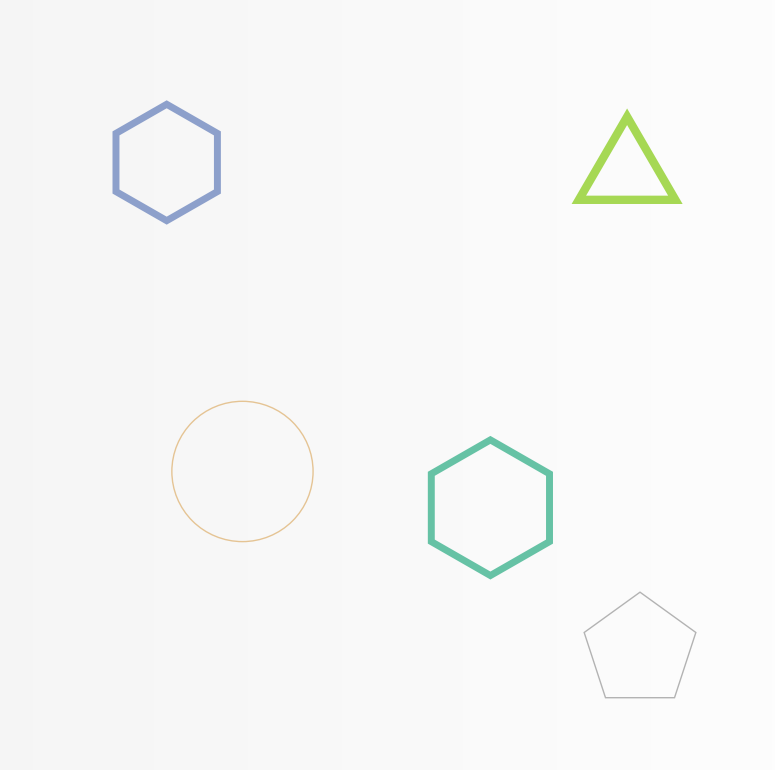[{"shape": "hexagon", "thickness": 2.5, "radius": 0.44, "center": [0.633, 0.341]}, {"shape": "hexagon", "thickness": 2.5, "radius": 0.38, "center": [0.215, 0.789]}, {"shape": "triangle", "thickness": 3, "radius": 0.36, "center": [0.809, 0.776]}, {"shape": "circle", "thickness": 0.5, "radius": 0.46, "center": [0.313, 0.388]}, {"shape": "pentagon", "thickness": 0.5, "radius": 0.38, "center": [0.826, 0.155]}]